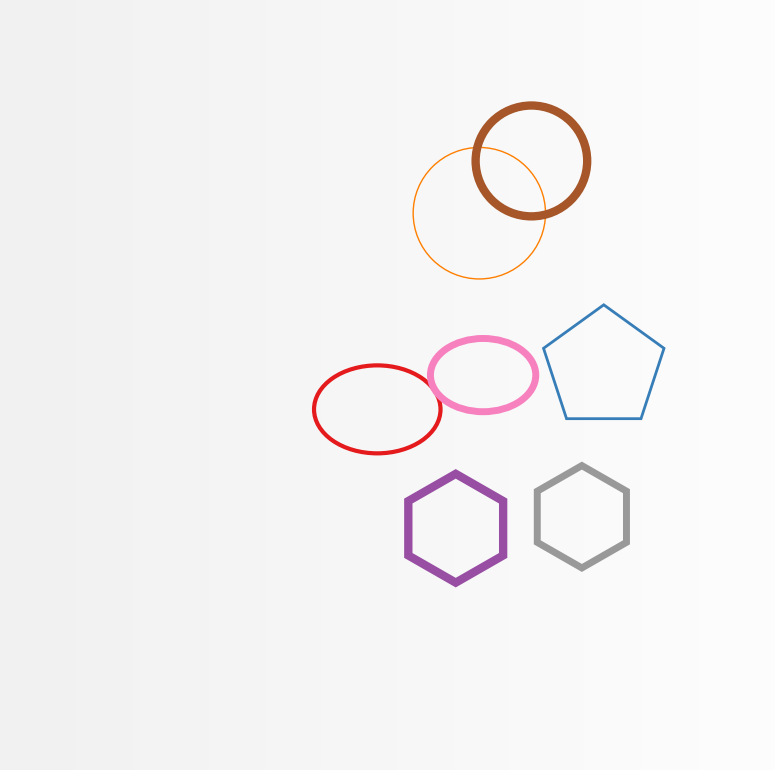[{"shape": "oval", "thickness": 1.5, "radius": 0.41, "center": [0.487, 0.468]}, {"shape": "pentagon", "thickness": 1, "radius": 0.41, "center": [0.779, 0.522]}, {"shape": "hexagon", "thickness": 3, "radius": 0.35, "center": [0.588, 0.314]}, {"shape": "circle", "thickness": 0.5, "radius": 0.43, "center": [0.618, 0.723]}, {"shape": "circle", "thickness": 3, "radius": 0.36, "center": [0.686, 0.791]}, {"shape": "oval", "thickness": 2.5, "radius": 0.34, "center": [0.623, 0.513]}, {"shape": "hexagon", "thickness": 2.5, "radius": 0.33, "center": [0.751, 0.329]}]